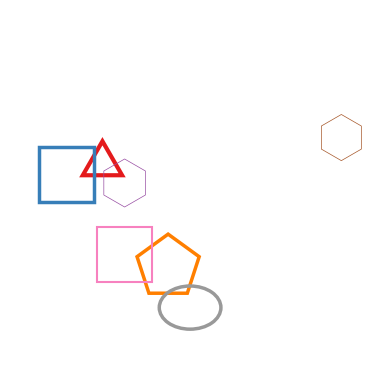[{"shape": "triangle", "thickness": 3, "radius": 0.29, "center": [0.266, 0.574]}, {"shape": "square", "thickness": 2.5, "radius": 0.36, "center": [0.174, 0.547]}, {"shape": "hexagon", "thickness": 0.5, "radius": 0.31, "center": [0.324, 0.525]}, {"shape": "pentagon", "thickness": 2.5, "radius": 0.42, "center": [0.437, 0.307]}, {"shape": "hexagon", "thickness": 0.5, "radius": 0.3, "center": [0.887, 0.643]}, {"shape": "square", "thickness": 1.5, "radius": 0.36, "center": [0.324, 0.338]}, {"shape": "oval", "thickness": 2.5, "radius": 0.4, "center": [0.494, 0.201]}]